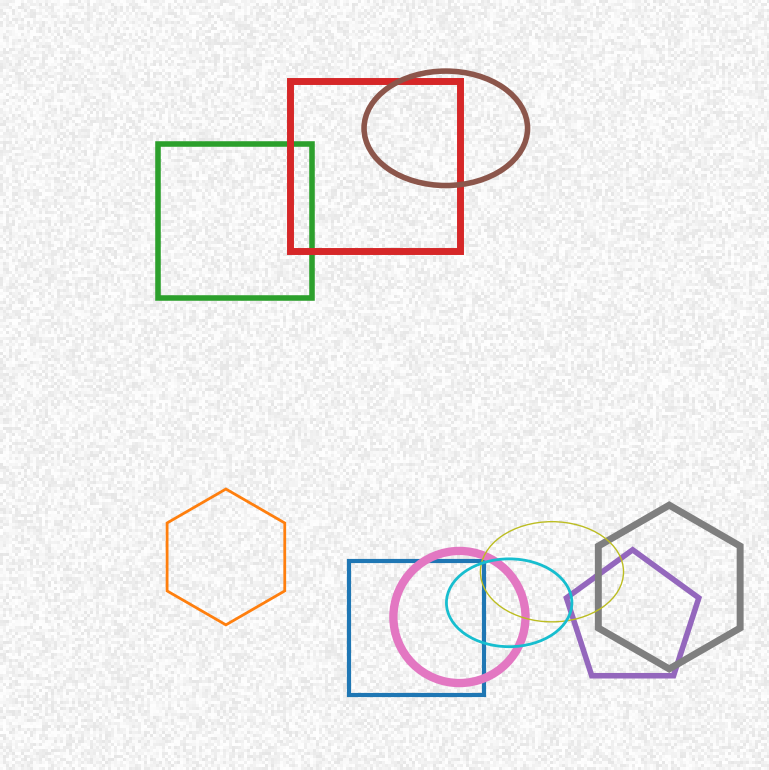[{"shape": "square", "thickness": 1.5, "radius": 0.44, "center": [0.541, 0.185]}, {"shape": "hexagon", "thickness": 1, "radius": 0.44, "center": [0.293, 0.277]}, {"shape": "square", "thickness": 2, "radius": 0.5, "center": [0.305, 0.713]}, {"shape": "square", "thickness": 2.5, "radius": 0.55, "center": [0.487, 0.785]}, {"shape": "pentagon", "thickness": 2, "radius": 0.45, "center": [0.822, 0.196]}, {"shape": "oval", "thickness": 2, "radius": 0.53, "center": [0.579, 0.833]}, {"shape": "circle", "thickness": 3, "radius": 0.43, "center": [0.597, 0.199]}, {"shape": "hexagon", "thickness": 2.5, "radius": 0.53, "center": [0.869, 0.238]}, {"shape": "oval", "thickness": 0.5, "radius": 0.46, "center": [0.717, 0.257]}, {"shape": "oval", "thickness": 1, "radius": 0.41, "center": [0.661, 0.217]}]